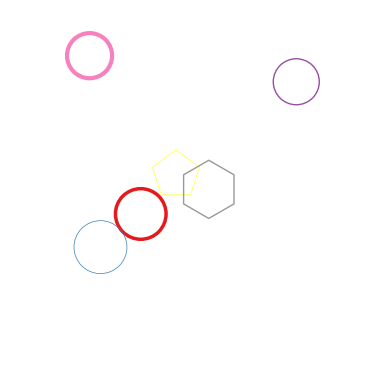[{"shape": "circle", "thickness": 2.5, "radius": 0.33, "center": [0.366, 0.444]}, {"shape": "circle", "thickness": 0.5, "radius": 0.34, "center": [0.261, 0.358]}, {"shape": "circle", "thickness": 1, "radius": 0.3, "center": [0.77, 0.788]}, {"shape": "pentagon", "thickness": 0.5, "radius": 0.32, "center": [0.457, 0.546]}, {"shape": "circle", "thickness": 3, "radius": 0.29, "center": [0.233, 0.855]}, {"shape": "hexagon", "thickness": 1, "radius": 0.38, "center": [0.542, 0.508]}]